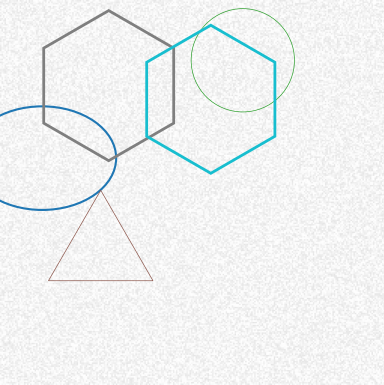[{"shape": "oval", "thickness": 1.5, "radius": 0.96, "center": [0.109, 0.589]}, {"shape": "circle", "thickness": 0.5, "radius": 0.67, "center": [0.631, 0.843]}, {"shape": "triangle", "thickness": 0.5, "radius": 0.78, "center": [0.262, 0.349]}, {"shape": "hexagon", "thickness": 2, "radius": 0.97, "center": [0.282, 0.778]}, {"shape": "hexagon", "thickness": 2, "radius": 0.96, "center": [0.548, 0.742]}]